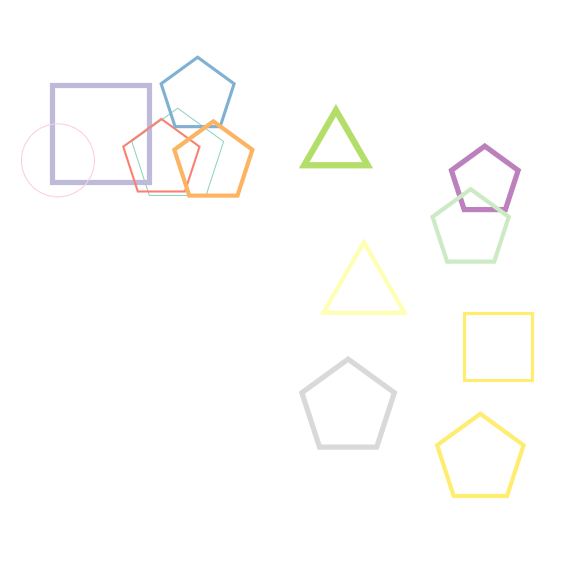[{"shape": "pentagon", "thickness": 0.5, "radius": 0.42, "center": [0.308, 0.728]}, {"shape": "triangle", "thickness": 2, "radius": 0.41, "center": [0.63, 0.498]}, {"shape": "square", "thickness": 2.5, "radius": 0.42, "center": [0.174, 0.768]}, {"shape": "pentagon", "thickness": 1, "radius": 0.35, "center": [0.279, 0.724]}, {"shape": "pentagon", "thickness": 1.5, "radius": 0.33, "center": [0.342, 0.834]}, {"shape": "pentagon", "thickness": 2, "radius": 0.36, "center": [0.369, 0.718]}, {"shape": "triangle", "thickness": 3, "radius": 0.32, "center": [0.582, 0.745]}, {"shape": "circle", "thickness": 0.5, "radius": 0.32, "center": [0.1, 0.721]}, {"shape": "pentagon", "thickness": 2.5, "radius": 0.42, "center": [0.603, 0.293]}, {"shape": "pentagon", "thickness": 2.5, "radius": 0.3, "center": [0.839, 0.685]}, {"shape": "pentagon", "thickness": 2, "radius": 0.35, "center": [0.815, 0.602]}, {"shape": "square", "thickness": 1.5, "radius": 0.29, "center": [0.863, 0.399]}, {"shape": "pentagon", "thickness": 2, "radius": 0.39, "center": [0.832, 0.204]}]